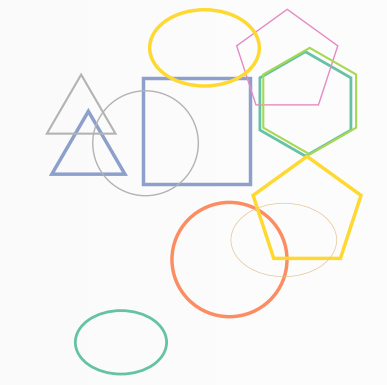[{"shape": "hexagon", "thickness": 2, "radius": 0.68, "center": [0.788, 0.73]}, {"shape": "oval", "thickness": 2, "radius": 0.59, "center": [0.312, 0.111]}, {"shape": "circle", "thickness": 2.5, "radius": 0.74, "center": [0.592, 0.326]}, {"shape": "triangle", "thickness": 2.5, "radius": 0.54, "center": [0.228, 0.602]}, {"shape": "square", "thickness": 2.5, "radius": 0.69, "center": [0.507, 0.66]}, {"shape": "pentagon", "thickness": 1, "radius": 0.69, "center": [0.741, 0.839]}, {"shape": "hexagon", "thickness": 1.5, "radius": 0.69, "center": [0.799, 0.737]}, {"shape": "pentagon", "thickness": 2.5, "radius": 0.73, "center": [0.792, 0.447]}, {"shape": "oval", "thickness": 2.5, "radius": 0.71, "center": [0.528, 0.876]}, {"shape": "oval", "thickness": 0.5, "radius": 0.68, "center": [0.732, 0.377]}, {"shape": "triangle", "thickness": 1.5, "radius": 0.51, "center": [0.209, 0.704]}, {"shape": "circle", "thickness": 1, "radius": 0.68, "center": [0.376, 0.628]}]